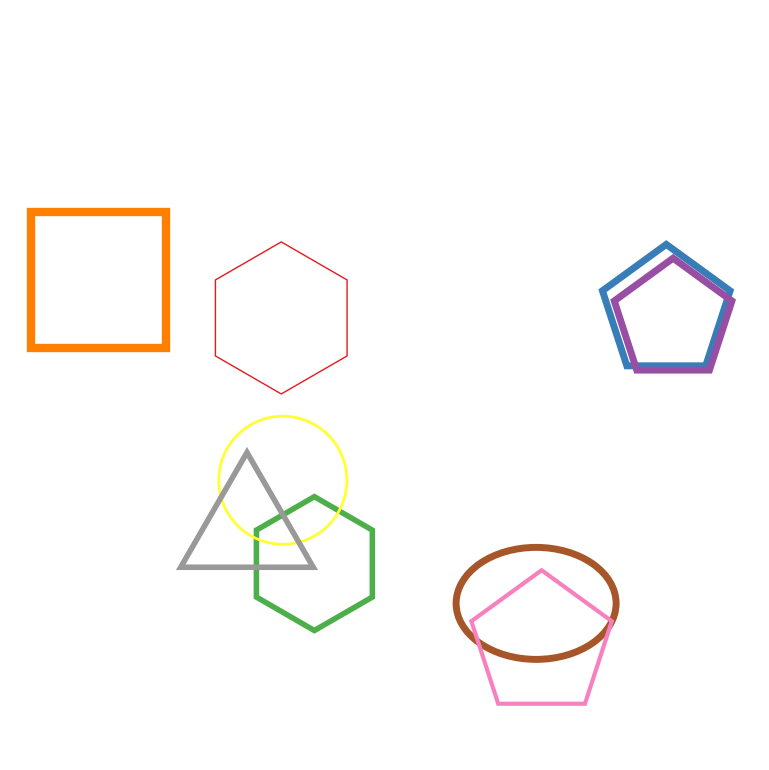[{"shape": "hexagon", "thickness": 0.5, "radius": 0.49, "center": [0.365, 0.587]}, {"shape": "pentagon", "thickness": 2.5, "radius": 0.44, "center": [0.865, 0.595]}, {"shape": "hexagon", "thickness": 2, "radius": 0.43, "center": [0.408, 0.268]}, {"shape": "pentagon", "thickness": 2.5, "radius": 0.4, "center": [0.874, 0.584]}, {"shape": "square", "thickness": 3, "radius": 0.44, "center": [0.128, 0.637]}, {"shape": "circle", "thickness": 1, "radius": 0.42, "center": [0.367, 0.376]}, {"shape": "oval", "thickness": 2.5, "radius": 0.52, "center": [0.696, 0.216]}, {"shape": "pentagon", "thickness": 1.5, "radius": 0.48, "center": [0.703, 0.164]}, {"shape": "triangle", "thickness": 2, "radius": 0.5, "center": [0.321, 0.313]}]